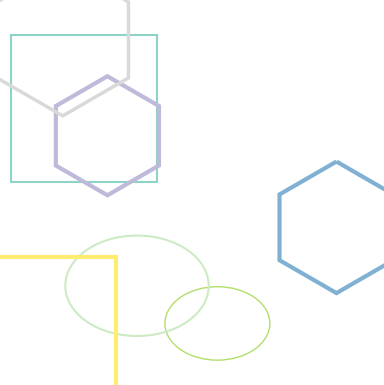[{"shape": "square", "thickness": 1.5, "radius": 0.95, "center": [0.217, 0.718]}, {"shape": "hexagon", "thickness": 3, "radius": 0.77, "center": [0.279, 0.647]}, {"shape": "hexagon", "thickness": 3, "radius": 0.85, "center": [0.874, 0.41]}, {"shape": "oval", "thickness": 1, "radius": 0.68, "center": [0.565, 0.16]}, {"shape": "hexagon", "thickness": 2.5, "radius": 0.99, "center": [0.163, 0.896]}, {"shape": "oval", "thickness": 1.5, "radius": 0.93, "center": [0.356, 0.258]}, {"shape": "square", "thickness": 3, "radius": 0.89, "center": [0.125, 0.154]}]